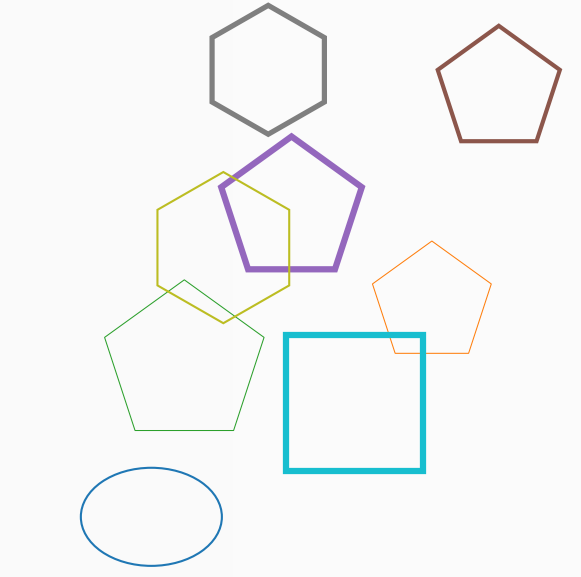[{"shape": "oval", "thickness": 1, "radius": 0.61, "center": [0.26, 0.104]}, {"shape": "pentagon", "thickness": 0.5, "radius": 0.54, "center": [0.743, 0.474]}, {"shape": "pentagon", "thickness": 0.5, "radius": 0.72, "center": [0.317, 0.37]}, {"shape": "pentagon", "thickness": 3, "radius": 0.64, "center": [0.502, 0.636]}, {"shape": "pentagon", "thickness": 2, "radius": 0.55, "center": [0.858, 0.844]}, {"shape": "hexagon", "thickness": 2.5, "radius": 0.56, "center": [0.461, 0.878]}, {"shape": "hexagon", "thickness": 1, "radius": 0.65, "center": [0.384, 0.57]}, {"shape": "square", "thickness": 3, "radius": 0.59, "center": [0.61, 0.301]}]